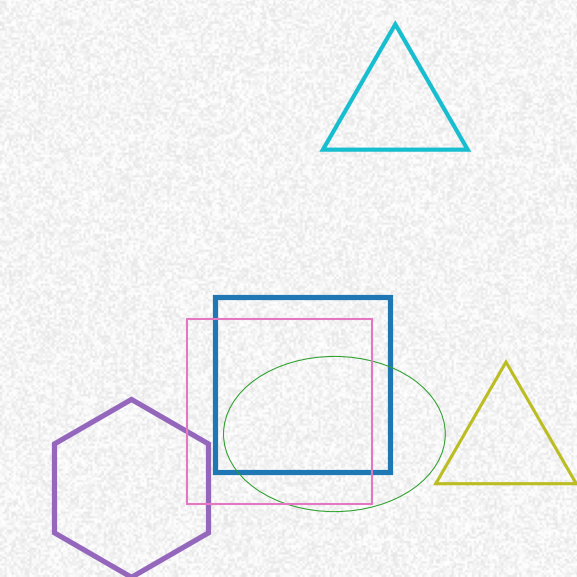[{"shape": "square", "thickness": 2.5, "radius": 0.76, "center": [0.524, 0.333]}, {"shape": "oval", "thickness": 0.5, "radius": 0.96, "center": [0.579, 0.248]}, {"shape": "hexagon", "thickness": 2.5, "radius": 0.77, "center": [0.228, 0.153]}, {"shape": "square", "thickness": 1, "radius": 0.8, "center": [0.485, 0.287]}, {"shape": "triangle", "thickness": 1.5, "radius": 0.7, "center": [0.876, 0.232]}, {"shape": "triangle", "thickness": 2, "radius": 0.72, "center": [0.685, 0.812]}]